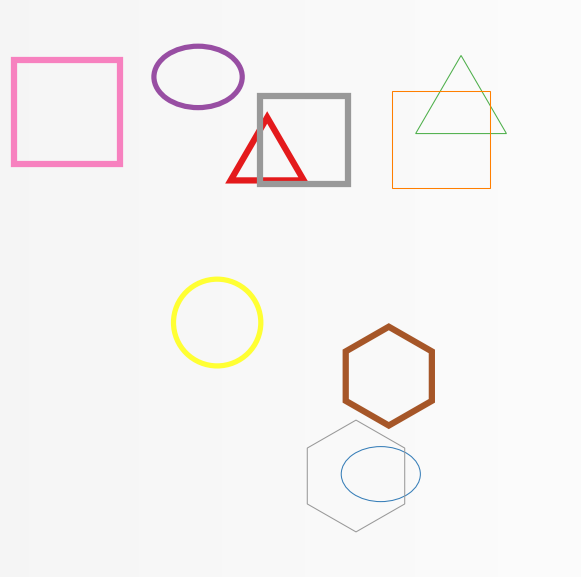[{"shape": "triangle", "thickness": 3, "radius": 0.36, "center": [0.46, 0.723]}, {"shape": "oval", "thickness": 0.5, "radius": 0.34, "center": [0.655, 0.178]}, {"shape": "triangle", "thickness": 0.5, "radius": 0.45, "center": [0.793, 0.813]}, {"shape": "oval", "thickness": 2.5, "radius": 0.38, "center": [0.341, 0.866]}, {"shape": "square", "thickness": 0.5, "radius": 0.42, "center": [0.759, 0.758]}, {"shape": "circle", "thickness": 2.5, "radius": 0.38, "center": [0.374, 0.441]}, {"shape": "hexagon", "thickness": 3, "radius": 0.43, "center": [0.669, 0.348]}, {"shape": "square", "thickness": 3, "radius": 0.45, "center": [0.115, 0.805]}, {"shape": "hexagon", "thickness": 0.5, "radius": 0.48, "center": [0.612, 0.175]}, {"shape": "square", "thickness": 3, "radius": 0.38, "center": [0.523, 0.756]}]